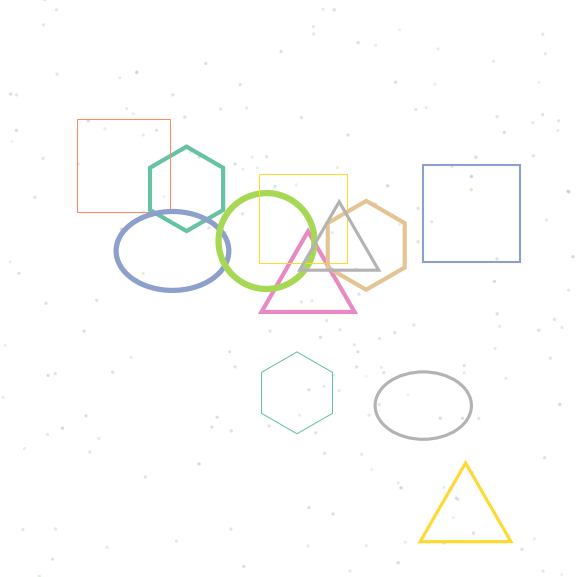[{"shape": "hexagon", "thickness": 2, "radius": 0.37, "center": [0.323, 0.672]}, {"shape": "hexagon", "thickness": 0.5, "radius": 0.35, "center": [0.514, 0.319]}, {"shape": "square", "thickness": 0.5, "radius": 0.4, "center": [0.213, 0.712]}, {"shape": "oval", "thickness": 2.5, "radius": 0.49, "center": [0.299, 0.565]}, {"shape": "square", "thickness": 1, "radius": 0.42, "center": [0.817, 0.629]}, {"shape": "triangle", "thickness": 2, "radius": 0.47, "center": [0.533, 0.506]}, {"shape": "circle", "thickness": 3, "radius": 0.42, "center": [0.461, 0.582]}, {"shape": "triangle", "thickness": 1.5, "radius": 0.45, "center": [0.806, 0.107]}, {"shape": "square", "thickness": 0.5, "radius": 0.38, "center": [0.524, 0.62]}, {"shape": "hexagon", "thickness": 2, "radius": 0.38, "center": [0.634, 0.574]}, {"shape": "triangle", "thickness": 1.5, "radius": 0.39, "center": [0.587, 0.571]}, {"shape": "oval", "thickness": 1.5, "radius": 0.42, "center": [0.733, 0.297]}]